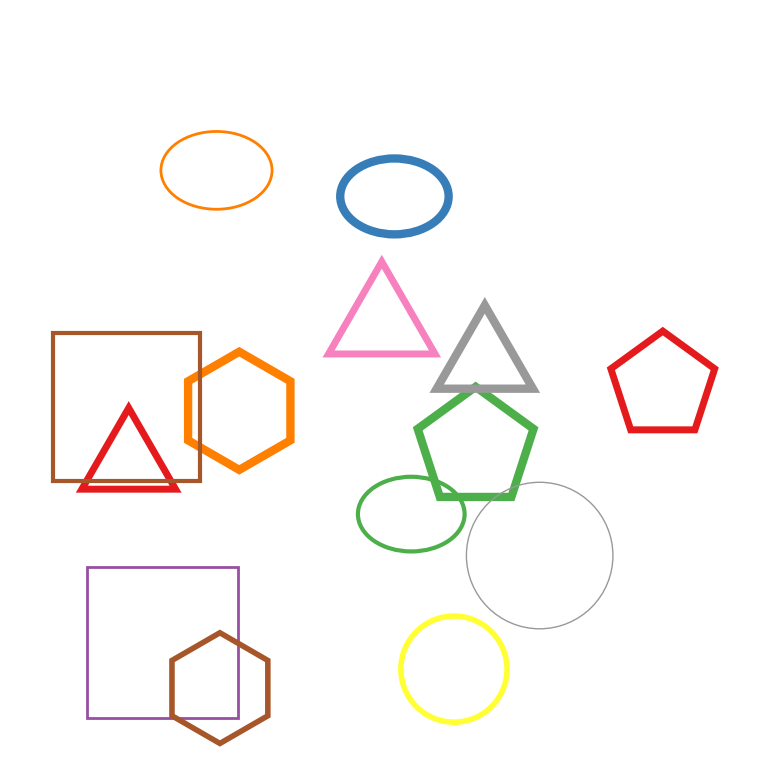[{"shape": "triangle", "thickness": 2.5, "radius": 0.35, "center": [0.167, 0.4]}, {"shape": "pentagon", "thickness": 2.5, "radius": 0.35, "center": [0.861, 0.499]}, {"shape": "oval", "thickness": 3, "radius": 0.35, "center": [0.512, 0.745]}, {"shape": "oval", "thickness": 1.5, "radius": 0.35, "center": [0.534, 0.332]}, {"shape": "pentagon", "thickness": 3, "radius": 0.4, "center": [0.618, 0.419]}, {"shape": "square", "thickness": 1, "radius": 0.49, "center": [0.211, 0.166]}, {"shape": "hexagon", "thickness": 3, "radius": 0.38, "center": [0.311, 0.466]}, {"shape": "oval", "thickness": 1, "radius": 0.36, "center": [0.281, 0.779]}, {"shape": "circle", "thickness": 2, "radius": 0.34, "center": [0.59, 0.131]}, {"shape": "hexagon", "thickness": 2, "radius": 0.36, "center": [0.286, 0.106]}, {"shape": "square", "thickness": 1.5, "radius": 0.48, "center": [0.164, 0.472]}, {"shape": "triangle", "thickness": 2.5, "radius": 0.4, "center": [0.496, 0.58]}, {"shape": "circle", "thickness": 0.5, "radius": 0.48, "center": [0.701, 0.279]}, {"shape": "triangle", "thickness": 3, "radius": 0.36, "center": [0.63, 0.531]}]